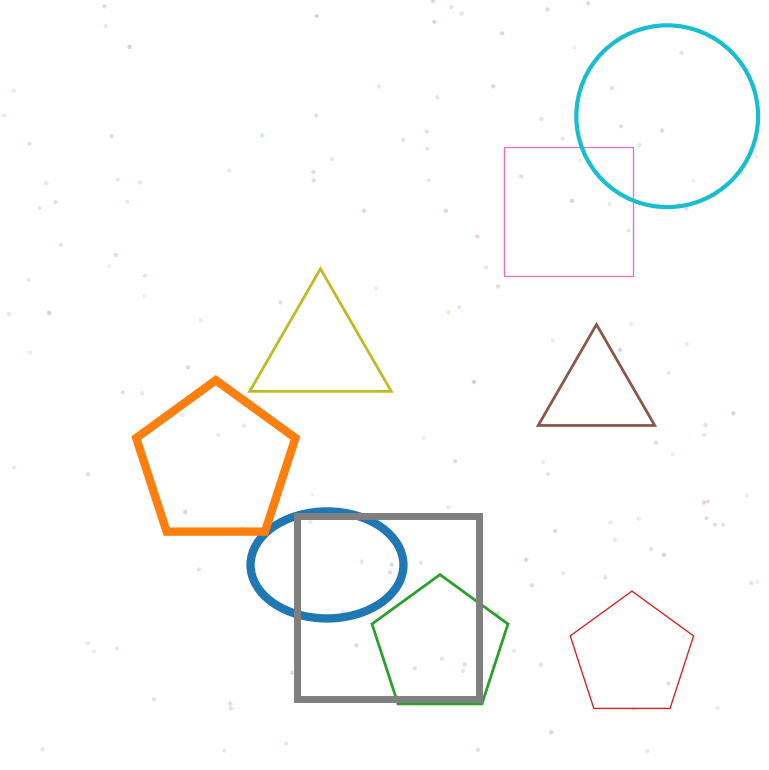[{"shape": "oval", "thickness": 3, "radius": 0.5, "center": [0.425, 0.266]}, {"shape": "pentagon", "thickness": 3, "radius": 0.54, "center": [0.28, 0.398]}, {"shape": "pentagon", "thickness": 1, "radius": 0.46, "center": [0.571, 0.161]}, {"shape": "pentagon", "thickness": 0.5, "radius": 0.42, "center": [0.821, 0.148]}, {"shape": "triangle", "thickness": 1, "radius": 0.44, "center": [0.775, 0.491]}, {"shape": "square", "thickness": 0.5, "radius": 0.42, "center": [0.739, 0.725]}, {"shape": "square", "thickness": 2.5, "radius": 0.59, "center": [0.504, 0.211]}, {"shape": "triangle", "thickness": 1, "radius": 0.53, "center": [0.416, 0.545]}, {"shape": "circle", "thickness": 1.5, "radius": 0.59, "center": [0.866, 0.849]}]